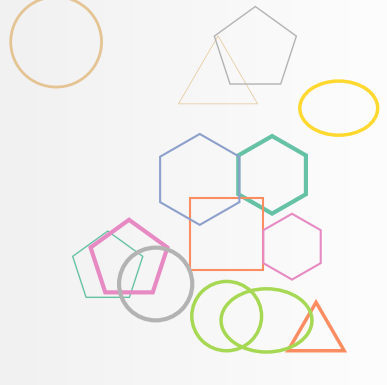[{"shape": "hexagon", "thickness": 3, "radius": 0.5, "center": [0.702, 0.546]}, {"shape": "pentagon", "thickness": 1, "radius": 0.48, "center": [0.278, 0.305]}, {"shape": "square", "thickness": 1.5, "radius": 0.47, "center": [0.585, 0.392]}, {"shape": "triangle", "thickness": 2.5, "radius": 0.42, "center": [0.816, 0.131]}, {"shape": "hexagon", "thickness": 1.5, "radius": 0.59, "center": [0.515, 0.534]}, {"shape": "pentagon", "thickness": 3, "radius": 0.52, "center": [0.333, 0.325]}, {"shape": "hexagon", "thickness": 1.5, "radius": 0.43, "center": [0.754, 0.359]}, {"shape": "oval", "thickness": 2.5, "radius": 0.59, "center": [0.688, 0.168]}, {"shape": "circle", "thickness": 2.5, "radius": 0.45, "center": [0.585, 0.179]}, {"shape": "oval", "thickness": 2.5, "radius": 0.5, "center": [0.874, 0.719]}, {"shape": "circle", "thickness": 2, "radius": 0.59, "center": [0.145, 0.891]}, {"shape": "triangle", "thickness": 0.5, "radius": 0.59, "center": [0.563, 0.789]}, {"shape": "pentagon", "thickness": 1, "radius": 0.56, "center": [0.659, 0.872]}, {"shape": "circle", "thickness": 3, "radius": 0.47, "center": [0.402, 0.262]}]